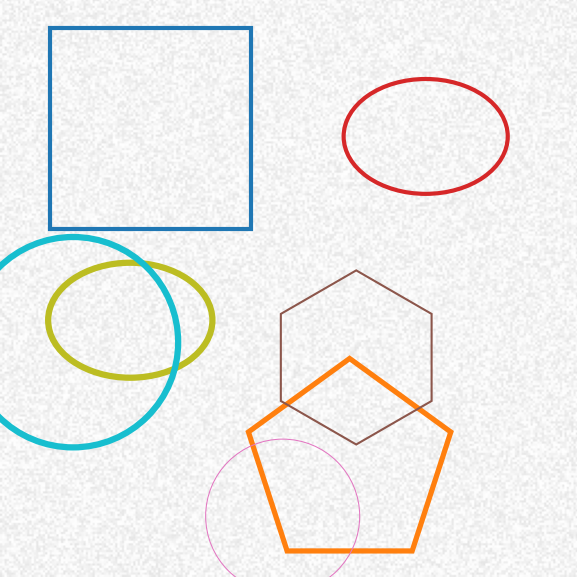[{"shape": "square", "thickness": 2, "radius": 0.87, "center": [0.261, 0.777]}, {"shape": "pentagon", "thickness": 2.5, "radius": 0.92, "center": [0.605, 0.194]}, {"shape": "oval", "thickness": 2, "radius": 0.71, "center": [0.737, 0.763]}, {"shape": "hexagon", "thickness": 1, "radius": 0.75, "center": [0.617, 0.38]}, {"shape": "circle", "thickness": 0.5, "radius": 0.67, "center": [0.489, 0.105]}, {"shape": "oval", "thickness": 3, "radius": 0.71, "center": [0.226, 0.445]}, {"shape": "circle", "thickness": 3, "radius": 0.91, "center": [0.126, 0.407]}]